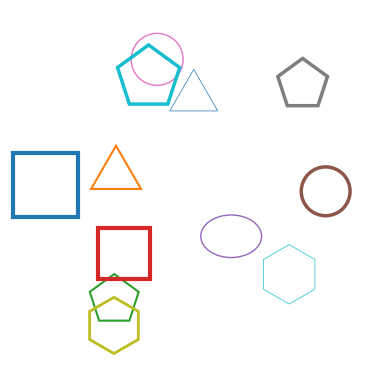[{"shape": "triangle", "thickness": 0.5, "radius": 0.36, "center": [0.503, 0.748]}, {"shape": "square", "thickness": 3, "radius": 0.42, "center": [0.118, 0.52]}, {"shape": "triangle", "thickness": 1.5, "radius": 0.37, "center": [0.301, 0.547]}, {"shape": "pentagon", "thickness": 1.5, "radius": 0.33, "center": [0.297, 0.221]}, {"shape": "square", "thickness": 3, "radius": 0.33, "center": [0.322, 0.342]}, {"shape": "oval", "thickness": 1, "radius": 0.39, "center": [0.6, 0.386]}, {"shape": "circle", "thickness": 2.5, "radius": 0.32, "center": [0.846, 0.503]}, {"shape": "circle", "thickness": 1, "radius": 0.34, "center": [0.408, 0.846]}, {"shape": "pentagon", "thickness": 2.5, "radius": 0.34, "center": [0.786, 0.78]}, {"shape": "hexagon", "thickness": 2, "radius": 0.37, "center": [0.296, 0.155]}, {"shape": "hexagon", "thickness": 0.5, "radius": 0.39, "center": [0.751, 0.287]}, {"shape": "pentagon", "thickness": 2.5, "radius": 0.42, "center": [0.386, 0.798]}]